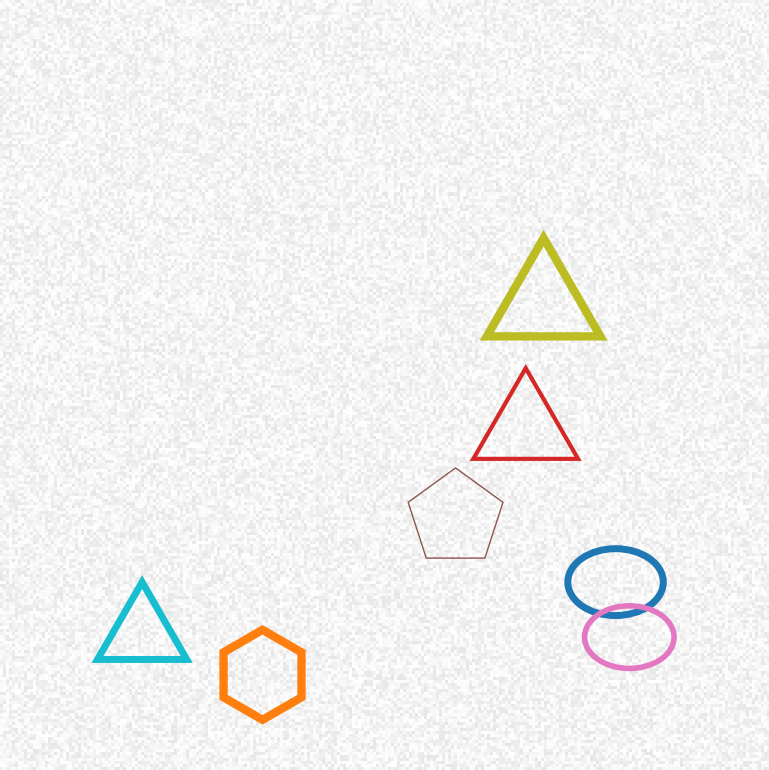[{"shape": "oval", "thickness": 2.5, "radius": 0.31, "center": [0.799, 0.244]}, {"shape": "hexagon", "thickness": 3, "radius": 0.29, "center": [0.341, 0.124]}, {"shape": "triangle", "thickness": 1.5, "radius": 0.39, "center": [0.683, 0.443]}, {"shape": "pentagon", "thickness": 0.5, "radius": 0.32, "center": [0.592, 0.328]}, {"shape": "oval", "thickness": 2, "radius": 0.29, "center": [0.817, 0.173]}, {"shape": "triangle", "thickness": 3, "radius": 0.43, "center": [0.706, 0.606]}, {"shape": "triangle", "thickness": 2.5, "radius": 0.33, "center": [0.185, 0.177]}]